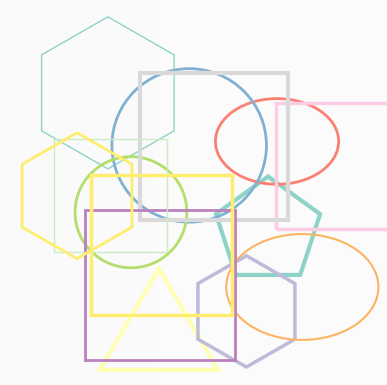[{"shape": "pentagon", "thickness": 3, "radius": 0.71, "center": [0.692, 0.4]}, {"shape": "hexagon", "thickness": 1, "radius": 0.99, "center": [0.278, 0.759]}, {"shape": "triangle", "thickness": 3, "radius": 0.88, "center": [0.41, 0.127]}, {"shape": "hexagon", "thickness": 2.5, "radius": 0.72, "center": [0.636, 0.191]}, {"shape": "oval", "thickness": 2, "radius": 0.79, "center": [0.715, 0.633]}, {"shape": "circle", "thickness": 2, "radius": 1.0, "center": [0.488, 0.622]}, {"shape": "oval", "thickness": 1.5, "radius": 0.98, "center": [0.78, 0.255]}, {"shape": "circle", "thickness": 2, "radius": 0.72, "center": [0.338, 0.449]}, {"shape": "square", "thickness": 2.5, "radius": 0.81, "center": [0.875, 0.568]}, {"shape": "square", "thickness": 3, "radius": 0.95, "center": [0.553, 0.618]}, {"shape": "square", "thickness": 2, "radius": 0.97, "center": [0.413, 0.259]}, {"shape": "square", "thickness": 1, "radius": 0.73, "center": [0.285, 0.492]}, {"shape": "square", "thickness": 2.5, "radius": 0.91, "center": [0.417, 0.363]}, {"shape": "hexagon", "thickness": 2, "radius": 0.82, "center": [0.199, 0.492]}]